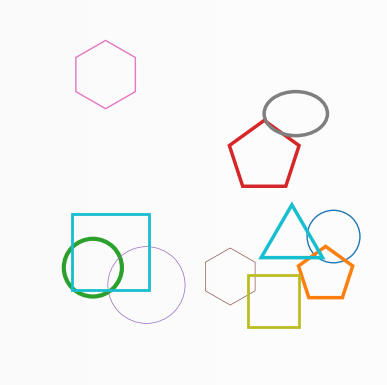[{"shape": "circle", "thickness": 1, "radius": 0.34, "center": [0.861, 0.386]}, {"shape": "pentagon", "thickness": 2.5, "radius": 0.37, "center": [0.84, 0.286]}, {"shape": "circle", "thickness": 3, "radius": 0.37, "center": [0.24, 0.305]}, {"shape": "pentagon", "thickness": 2.5, "radius": 0.47, "center": [0.682, 0.593]}, {"shape": "circle", "thickness": 0.5, "radius": 0.5, "center": [0.378, 0.26]}, {"shape": "hexagon", "thickness": 0.5, "radius": 0.37, "center": [0.594, 0.282]}, {"shape": "hexagon", "thickness": 1, "radius": 0.44, "center": [0.273, 0.806]}, {"shape": "oval", "thickness": 2.5, "radius": 0.41, "center": [0.763, 0.705]}, {"shape": "square", "thickness": 2, "radius": 0.33, "center": [0.706, 0.218]}, {"shape": "square", "thickness": 2, "radius": 0.49, "center": [0.285, 0.346]}, {"shape": "triangle", "thickness": 2.5, "radius": 0.46, "center": [0.753, 0.377]}]